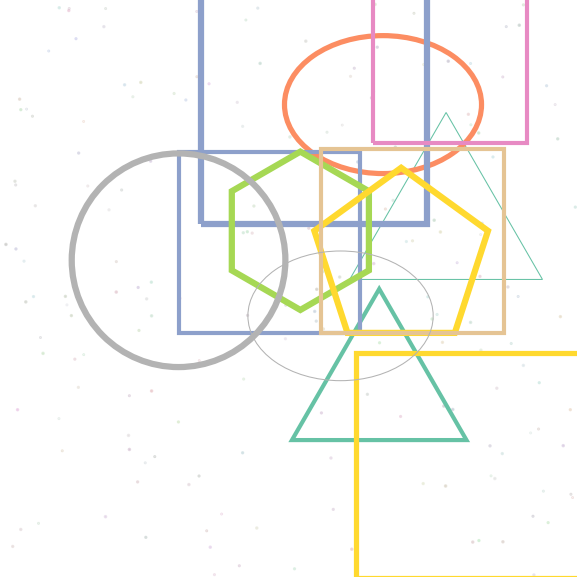[{"shape": "triangle", "thickness": 2, "radius": 0.87, "center": [0.657, 0.324]}, {"shape": "triangle", "thickness": 0.5, "radius": 0.96, "center": [0.772, 0.612]}, {"shape": "oval", "thickness": 2.5, "radius": 0.85, "center": [0.663, 0.818]}, {"shape": "square", "thickness": 3, "radius": 0.98, "center": [0.544, 0.808]}, {"shape": "square", "thickness": 2, "radius": 0.78, "center": [0.467, 0.579]}, {"shape": "square", "thickness": 2, "radius": 0.67, "center": [0.78, 0.885]}, {"shape": "hexagon", "thickness": 3, "radius": 0.69, "center": [0.52, 0.599]}, {"shape": "pentagon", "thickness": 3, "radius": 0.79, "center": [0.695, 0.551]}, {"shape": "square", "thickness": 2.5, "radius": 0.97, "center": [0.811, 0.193]}, {"shape": "square", "thickness": 2, "radius": 0.79, "center": [0.715, 0.582]}, {"shape": "oval", "thickness": 0.5, "radius": 0.8, "center": [0.59, 0.452]}, {"shape": "circle", "thickness": 3, "radius": 0.92, "center": [0.309, 0.548]}]